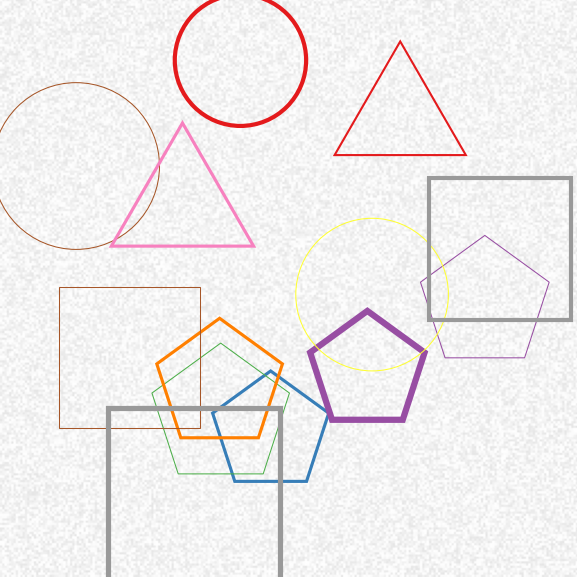[{"shape": "circle", "thickness": 2, "radius": 0.57, "center": [0.416, 0.895]}, {"shape": "triangle", "thickness": 1, "radius": 0.66, "center": [0.693, 0.796]}, {"shape": "pentagon", "thickness": 1.5, "radius": 0.53, "center": [0.469, 0.251]}, {"shape": "pentagon", "thickness": 0.5, "radius": 0.63, "center": [0.382, 0.28]}, {"shape": "pentagon", "thickness": 3, "radius": 0.52, "center": [0.636, 0.357]}, {"shape": "pentagon", "thickness": 0.5, "radius": 0.59, "center": [0.84, 0.474]}, {"shape": "pentagon", "thickness": 1.5, "radius": 0.57, "center": [0.38, 0.334]}, {"shape": "circle", "thickness": 0.5, "radius": 0.66, "center": [0.644, 0.489]}, {"shape": "square", "thickness": 0.5, "radius": 0.61, "center": [0.224, 0.38]}, {"shape": "circle", "thickness": 0.5, "radius": 0.72, "center": [0.132, 0.712]}, {"shape": "triangle", "thickness": 1.5, "radius": 0.71, "center": [0.316, 0.644]}, {"shape": "square", "thickness": 2.5, "radius": 0.75, "center": [0.336, 0.143]}, {"shape": "square", "thickness": 2, "radius": 0.61, "center": [0.866, 0.568]}]